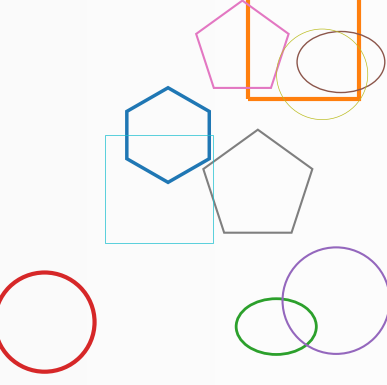[{"shape": "hexagon", "thickness": 2.5, "radius": 0.61, "center": [0.434, 0.649]}, {"shape": "square", "thickness": 3, "radius": 0.72, "center": [0.784, 0.885]}, {"shape": "oval", "thickness": 2, "radius": 0.52, "center": [0.713, 0.152]}, {"shape": "circle", "thickness": 3, "radius": 0.64, "center": [0.115, 0.163]}, {"shape": "circle", "thickness": 1.5, "radius": 0.69, "center": [0.867, 0.219]}, {"shape": "oval", "thickness": 1, "radius": 0.57, "center": [0.88, 0.839]}, {"shape": "pentagon", "thickness": 1.5, "radius": 0.63, "center": [0.626, 0.873]}, {"shape": "pentagon", "thickness": 1.5, "radius": 0.74, "center": [0.665, 0.515]}, {"shape": "circle", "thickness": 0.5, "radius": 0.59, "center": [0.831, 0.807]}, {"shape": "square", "thickness": 0.5, "radius": 0.7, "center": [0.41, 0.509]}]